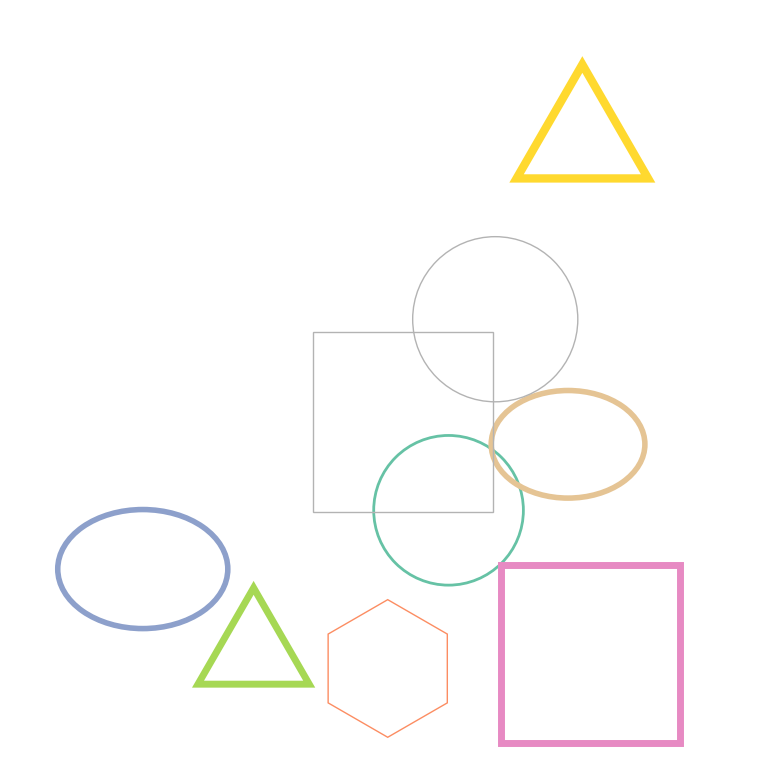[{"shape": "circle", "thickness": 1, "radius": 0.49, "center": [0.583, 0.337]}, {"shape": "hexagon", "thickness": 0.5, "radius": 0.45, "center": [0.504, 0.132]}, {"shape": "oval", "thickness": 2, "radius": 0.55, "center": [0.185, 0.261]}, {"shape": "square", "thickness": 2.5, "radius": 0.58, "center": [0.767, 0.15]}, {"shape": "triangle", "thickness": 2.5, "radius": 0.42, "center": [0.329, 0.153]}, {"shape": "triangle", "thickness": 3, "radius": 0.49, "center": [0.756, 0.818]}, {"shape": "oval", "thickness": 2, "radius": 0.5, "center": [0.738, 0.423]}, {"shape": "circle", "thickness": 0.5, "radius": 0.54, "center": [0.643, 0.585]}, {"shape": "square", "thickness": 0.5, "radius": 0.58, "center": [0.523, 0.452]}]